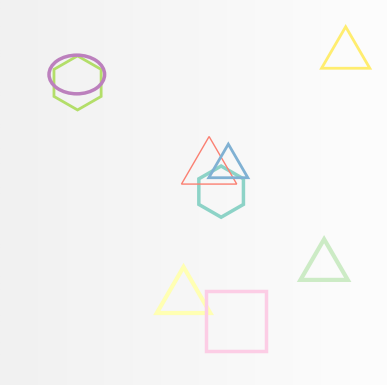[{"shape": "hexagon", "thickness": 2.5, "radius": 0.33, "center": [0.571, 0.502]}, {"shape": "triangle", "thickness": 3, "radius": 0.4, "center": [0.474, 0.227]}, {"shape": "triangle", "thickness": 1, "radius": 0.41, "center": [0.54, 0.563]}, {"shape": "triangle", "thickness": 2, "radius": 0.29, "center": [0.589, 0.567]}, {"shape": "hexagon", "thickness": 2, "radius": 0.35, "center": [0.2, 0.785]}, {"shape": "square", "thickness": 2.5, "radius": 0.38, "center": [0.609, 0.166]}, {"shape": "oval", "thickness": 2.5, "radius": 0.36, "center": [0.198, 0.807]}, {"shape": "triangle", "thickness": 3, "radius": 0.35, "center": [0.836, 0.308]}, {"shape": "triangle", "thickness": 2, "radius": 0.36, "center": [0.892, 0.859]}]